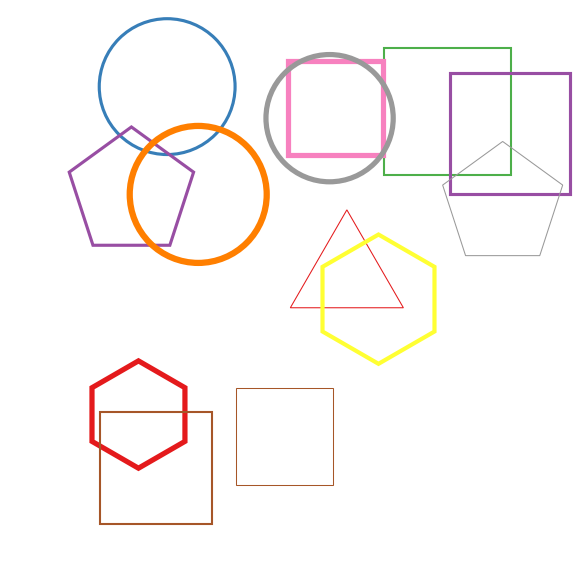[{"shape": "triangle", "thickness": 0.5, "radius": 0.57, "center": [0.601, 0.523]}, {"shape": "hexagon", "thickness": 2.5, "radius": 0.46, "center": [0.24, 0.281]}, {"shape": "circle", "thickness": 1.5, "radius": 0.59, "center": [0.289, 0.849]}, {"shape": "square", "thickness": 1, "radius": 0.55, "center": [0.775, 0.806]}, {"shape": "square", "thickness": 1.5, "radius": 0.52, "center": [0.883, 0.768]}, {"shape": "pentagon", "thickness": 1.5, "radius": 0.57, "center": [0.228, 0.666]}, {"shape": "circle", "thickness": 3, "radius": 0.59, "center": [0.343, 0.662]}, {"shape": "hexagon", "thickness": 2, "radius": 0.56, "center": [0.655, 0.481]}, {"shape": "square", "thickness": 0.5, "radius": 0.42, "center": [0.492, 0.243]}, {"shape": "square", "thickness": 1, "radius": 0.48, "center": [0.27, 0.189]}, {"shape": "square", "thickness": 2.5, "radius": 0.41, "center": [0.581, 0.812]}, {"shape": "pentagon", "thickness": 0.5, "radius": 0.55, "center": [0.87, 0.645]}, {"shape": "circle", "thickness": 2.5, "radius": 0.55, "center": [0.571, 0.795]}]